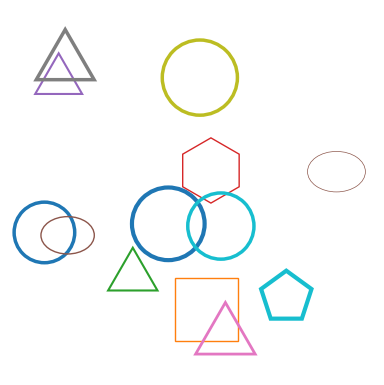[{"shape": "circle", "thickness": 2.5, "radius": 0.39, "center": [0.115, 0.396]}, {"shape": "circle", "thickness": 3, "radius": 0.47, "center": [0.437, 0.419]}, {"shape": "square", "thickness": 1, "radius": 0.41, "center": [0.536, 0.197]}, {"shape": "triangle", "thickness": 1.5, "radius": 0.37, "center": [0.345, 0.282]}, {"shape": "hexagon", "thickness": 1, "radius": 0.42, "center": [0.548, 0.557]}, {"shape": "triangle", "thickness": 1.5, "radius": 0.35, "center": [0.152, 0.791]}, {"shape": "oval", "thickness": 1, "radius": 0.35, "center": [0.176, 0.389]}, {"shape": "oval", "thickness": 0.5, "radius": 0.38, "center": [0.874, 0.554]}, {"shape": "triangle", "thickness": 2, "radius": 0.45, "center": [0.585, 0.125]}, {"shape": "triangle", "thickness": 2.5, "radius": 0.43, "center": [0.169, 0.836]}, {"shape": "circle", "thickness": 2.5, "radius": 0.49, "center": [0.519, 0.798]}, {"shape": "circle", "thickness": 2.5, "radius": 0.43, "center": [0.574, 0.413]}, {"shape": "pentagon", "thickness": 3, "radius": 0.34, "center": [0.744, 0.228]}]